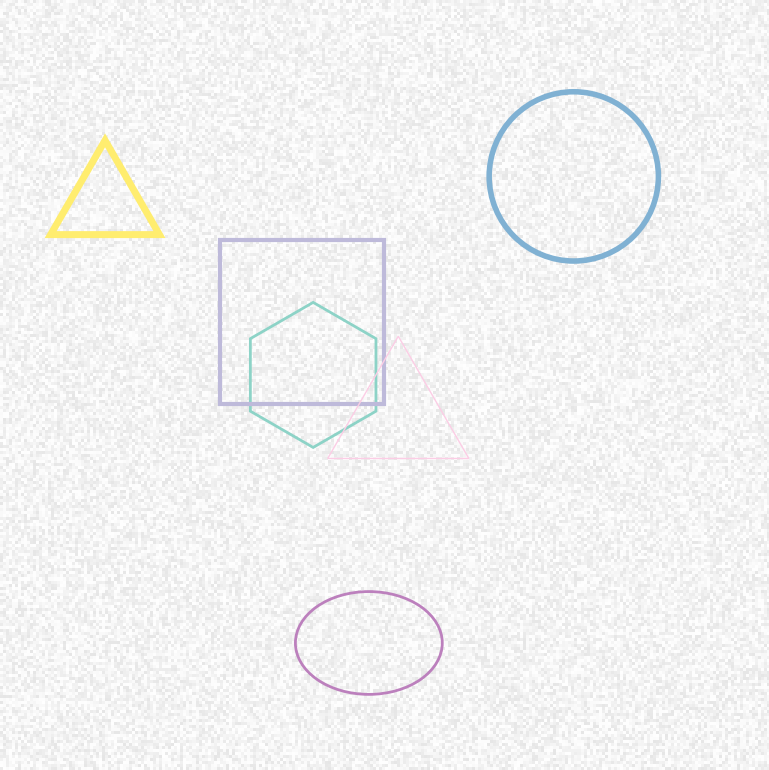[{"shape": "hexagon", "thickness": 1, "radius": 0.47, "center": [0.407, 0.513]}, {"shape": "square", "thickness": 1.5, "radius": 0.53, "center": [0.392, 0.582]}, {"shape": "circle", "thickness": 2, "radius": 0.55, "center": [0.745, 0.771]}, {"shape": "triangle", "thickness": 0.5, "radius": 0.53, "center": [0.517, 0.458]}, {"shape": "oval", "thickness": 1, "radius": 0.48, "center": [0.479, 0.165]}, {"shape": "triangle", "thickness": 2.5, "radius": 0.41, "center": [0.136, 0.736]}]